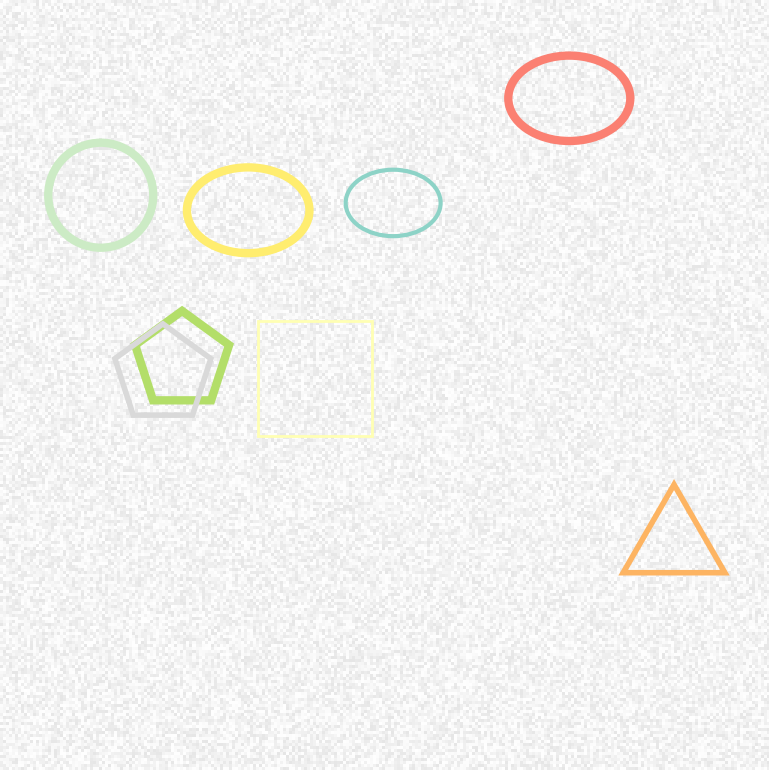[{"shape": "oval", "thickness": 1.5, "radius": 0.31, "center": [0.511, 0.736]}, {"shape": "square", "thickness": 1, "radius": 0.37, "center": [0.409, 0.508]}, {"shape": "oval", "thickness": 3, "radius": 0.4, "center": [0.739, 0.872]}, {"shape": "triangle", "thickness": 2, "radius": 0.38, "center": [0.875, 0.294]}, {"shape": "pentagon", "thickness": 3, "radius": 0.32, "center": [0.236, 0.532]}, {"shape": "pentagon", "thickness": 2, "radius": 0.33, "center": [0.212, 0.514]}, {"shape": "circle", "thickness": 3, "radius": 0.34, "center": [0.131, 0.746]}, {"shape": "oval", "thickness": 3, "radius": 0.4, "center": [0.322, 0.727]}]